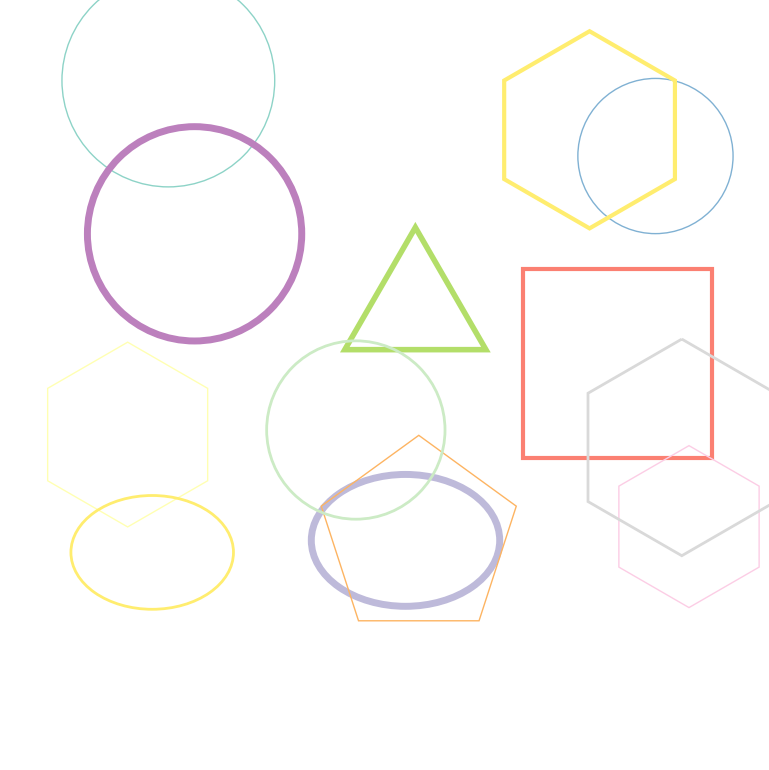[{"shape": "circle", "thickness": 0.5, "radius": 0.69, "center": [0.219, 0.895]}, {"shape": "hexagon", "thickness": 0.5, "radius": 0.6, "center": [0.166, 0.436]}, {"shape": "oval", "thickness": 2.5, "radius": 0.61, "center": [0.527, 0.298]}, {"shape": "square", "thickness": 1.5, "radius": 0.61, "center": [0.801, 0.527]}, {"shape": "circle", "thickness": 0.5, "radius": 0.5, "center": [0.851, 0.797]}, {"shape": "pentagon", "thickness": 0.5, "radius": 0.67, "center": [0.544, 0.301]}, {"shape": "triangle", "thickness": 2, "radius": 0.53, "center": [0.539, 0.599]}, {"shape": "hexagon", "thickness": 0.5, "radius": 0.53, "center": [0.895, 0.316]}, {"shape": "hexagon", "thickness": 1, "radius": 0.7, "center": [0.885, 0.419]}, {"shape": "circle", "thickness": 2.5, "radius": 0.7, "center": [0.253, 0.696]}, {"shape": "circle", "thickness": 1, "radius": 0.58, "center": [0.462, 0.442]}, {"shape": "oval", "thickness": 1, "radius": 0.53, "center": [0.198, 0.283]}, {"shape": "hexagon", "thickness": 1.5, "radius": 0.64, "center": [0.766, 0.831]}]